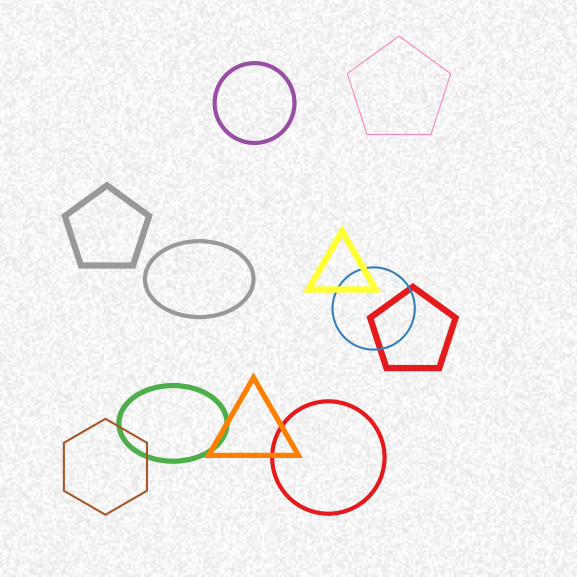[{"shape": "pentagon", "thickness": 3, "radius": 0.39, "center": [0.715, 0.425]}, {"shape": "circle", "thickness": 2, "radius": 0.49, "center": [0.569, 0.207]}, {"shape": "circle", "thickness": 1, "radius": 0.36, "center": [0.647, 0.465]}, {"shape": "oval", "thickness": 2.5, "radius": 0.47, "center": [0.3, 0.266]}, {"shape": "circle", "thickness": 2, "radius": 0.35, "center": [0.441, 0.821]}, {"shape": "triangle", "thickness": 2.5, "radius": 0.45, "center": [0.439, 0.256]}, {"shape": "triangle", "thickness": 3, "radius": 0.34, "center": [0.592, 0.532]}, {"shape": "hexagon", "thickness": 1, "radius": 0.42, "center": [0.183, 0.191]}, {"shape": "pentagon", "thickness": 0.5, "radius": 0.47, "center": [0.691, 0.843]}, {"shape": "oval", "thickness": 2, "radius": 0.47, "center": [0.345, 0.516]}, {"shape": "pentagon", "thickness": 3, "radius": 0.38, "center": [0.185, 0.601]}]